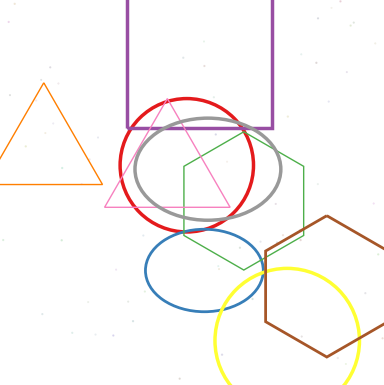[{"shape": "circle", "thickness": 2.5, "radius": 0.87, "center": [0.485, 0.571]}, {"shape": "oval", "thickness": 2, "radius": 0.77, "center": [0.531, 0.297]}, {"shape": "hexagon", "thickness": 1, "radius": 0.9, "center": [0.633, 0.478]}, {"shape": "square", "thickness": 2.5, "radius": 0.95, "center": [0.518, 0.857]}, {"shape": "triangle", "thickness": 1, "radius": 0.88, "center": [0.114, 0.609]}, {"shape": "circle", "thickness": 2.5, "radius": 0.94, "center": [0.746, 0.115]}, {"shape": "hexagon", "thickness": 2, "radius": 0.92, "center": [0.849, 0.256]}, {"shape": "triangle", "thickness": 1, "radius": 0.94, "center": [0.435, 0.556]}, {"shape": "oval", "thickness": 2.5, "radius": 0.95, "center": [0.54, 0.561]}]